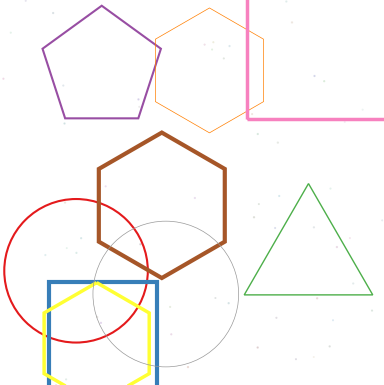[{"shape": "circle", "thickness": 1.5, "radius": 0.93, "center": [0.198, 0.297]}, {"shape": "square", "thickness": 3, "radius": 0.7, "center": [0.268, 0.129]}, {"shape": "triangle", "thickness": 1, "radius": 0.96, "center": [0.801, 0.33]}, {"shape": "pentagon", "thickness": 1.5, "radius": 0.81, "center": [0.264, 0.823]}, {"shape": "hexagon", "thickness": 0.5, "radius": 0.81, "center": [0.544, 0.817]}, {"shape": "hexagon", "thickness": 2.5, "radius": 0.79, "center": [0.251, 0.108]}, {"shape": "hexagon", "thickness": 3, "radius": 0.94, "center": [0.42, 0.467]}, {"shape": "square", "thickness": 2.5, "radius": 0.9, "center": [0.822, 0.87]}, {"shape": "circle", "thickness": 0.5, "radius": 0.95, "center": [0.431, 0.236]}]